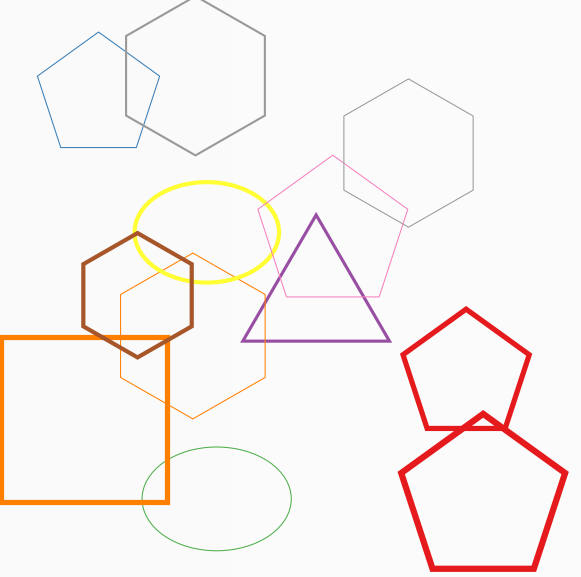[{"shape": "pentagon", "thickness": 3, "radius": 0.74, "center": [0.831, 0.134]}, {"shape": "pentagon", "thickness": 2.5, "radius": 0.57, "center": [0.802, 0.35]}, {"shape": "pentagon", "thickness": 0.5, "radius": 0.55, "center": [0.17, 0.833]}, {"shape": "oval", "thickness": 0.5, "radius": 0.64, "center": [0.373, 0.135]}, {"shape": "triangle", "thickness": 1.5, "radius": 0.73, "center": [0.544, 0.481]}, {"shape": "hexagon", "thickness": 0.5, "radius": 0.72, "center": [0.332, 0.417]}, {"shape": "square", "thickness": 2.5, "radius": 0.71, "center": [0.145, 0.273]}, {"shape": "oval", "thickness": 2, "radius": 0.62, "center": [0.356, 0.597]}, {"shape": "hexagon", "thickness": 2, "radius": 0.54, "center": [0.237, 0.488]}, {"shape": "pentagon", "thickness": 0.5, "radius": 0.68, "center": [0.573, 0.595]}, {"shape": "hexagon", "thickness": 1, "radius": 0.69, "center": [0.336, 0.868]}, {"shape": "hexagon", "thickness": 0.5, "radius": 0.64, "center": [0.703, 0.734]}]